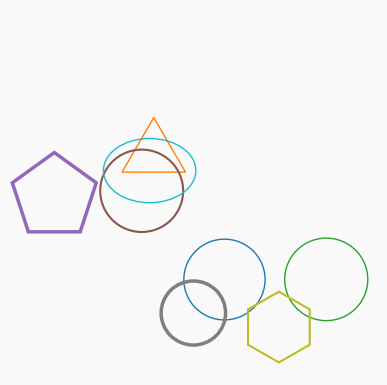[{"shape": "circle", "thickness": 1, "radius": 0.52, "center": [0.579, 0.274]}, {"shape": "triangle", "thickness": 1, "radius": 0.47, "center": [0.397, 0.6]}, {"shape": "circle", "thickness": 1, "radius": 0.54, "center": [0.842, 0.274]}, {"shape": "pentagon", "thickness": 2.5, "radius": 0.57, "center": [0.14, 0.49]}, {"shape": "circle", "thickness": 1.5, "radius": 0.54, "center": [0.366, 0.504]}, {"shape": "circle", "thickness": 2.5, "radius": 0.42, "center": [0.499, 0.187]}, {"shape": "hexagon", "thickness": 1.5, "radius": 0.46, "center": [0.72, 0.151]}, {"shape": "oval", "thickness": 1, "radius": 0.6, "center": [0.386, 0.557]}]